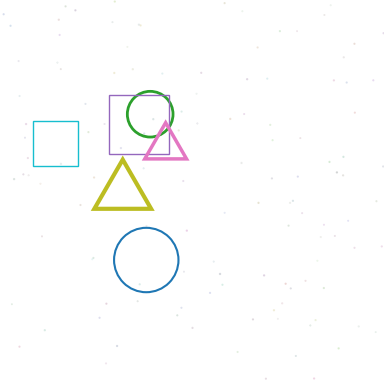[{"shape": "circle", "thickness": 1.5, "radius": 0.42, "center": [0.38, 0.325]}, {"shape": "circle", "thickness": 2, "radius": 0.3, "center": [0.39, 0.703]}, {"shape": "square", "thickness": 1, "radius": 0.39, "center": [0.36, 0.677]}, {"shape": "triangle", "thickness": 2.5, "radius": 0.31, "center": [0.43, 0.619]}, {"shape": "triangle", "thickness": 3, "radius": 0.43, "center": [0.319, 0.5]}, {"shape": "square", "thickness": 1, "radius": 0.29, "center": [0.144, 0.627]}]